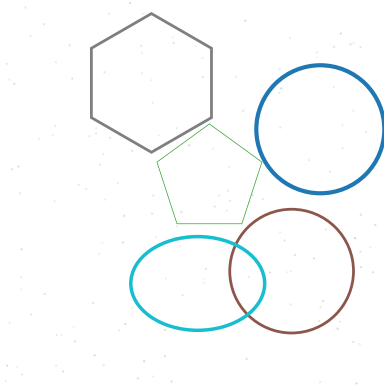[{"shape": "circle", "thickness": 3, "radius": 0.83, "center": [0.832, 0.664]}, {"shape": "pentagon", "thickness": 0.5, "radius": 0.72, "center": [0.544, 0.535]}, {"shape": "circle", "thickness": 2, "radius": 0.8, "center": [0.757, 0.296]}, {"shape": "hexagon", "thickness": 2, "radius": 0.9, "center": [0.393, 0.785]}, {"shape": "oval", "thickness": 2.5, "radius": 0.87, "center": [0.514, 0.264]}]